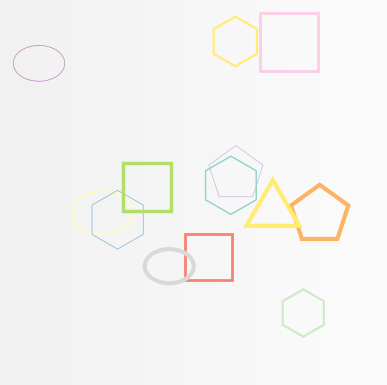[{"shape": "hexagon", "thickness": 1, "radius": 0.38, "center": [0.596, 0.519]}, {"shape": "oval", "thickness": 1, "radius": 0.4, "center": [0.264, 0.448]}, {"shape": "pentagon", "thickness": 0.5, "radius": 0.37, "center": [0.609, 0.548]}, {"shape": "square", "thickness": 2, "radius": 0.3, "center": [0.539, 0.333]}, {"shape": "hexagon", "thickness": 0.5, "radius": 0.38, "center": [0.304, 0.429]}, {"shape": "pentagon", "thickness": 3, "radius": 0.39, "center": [0.825, 0.442]}, {"shape": "square", "thickness": 2.5, "radius": 0.31, "center": [0.379, 0.514]}, {"shape": "square", "thickness": 2, "radius": 0.38, "center": [0.745, 0.891]}, {"shape": "oval", "thickness": 3, "radius": 0.32, "center": [0.437, 0.309]}, {"shape": "oval", "thickness": 0.5, "radius": 0.33, "center": [0.101, 0.835]}, {"shape": "hexagon", "thickness": 1.5, "radius": 0.31, "center": [0.783, 0.187]}, {"shape": "hexagon", "thickness": 1.5, "radius": 0.32, "center": [0.607, 0.892]}, {"shape": "triangle", "thickness": 3, "radius": 0.4, "center": [0.704, 0.453]}]